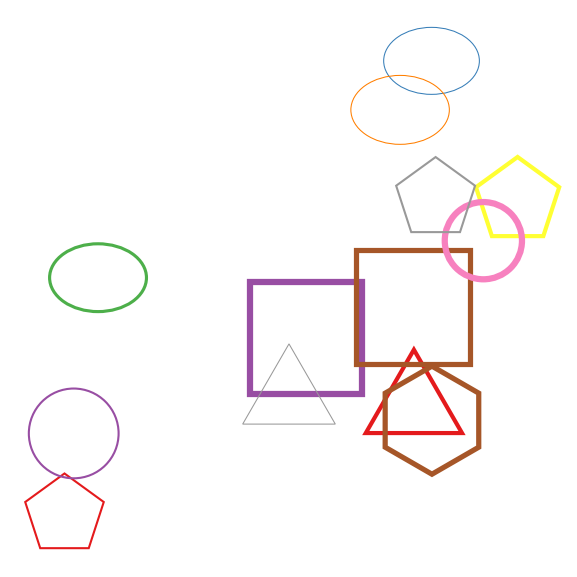[{"shape": "pentagon", "thickness": 1, "radius": 0.36, "center": [0.112, 0.108]}, {"shape": "triangle", "thickness": 2, "radius": 0.48, "center": [0.717, 0.297]}, {"shape": "oval", "thickness": 0.5, "radius": 0.41, "center": [0.747, 0.894]}, {"shape": "oval", "thickness": 1.5, "radius": 0.42, "center": [0.17, 0.518]}, {"shape": "square", "thickness": 3, "radius": 0.48, "center": [0.53, 0.413]}, {"shape": "circle", "thickness": 1, "radius": 0.39, "center": [0.128, 0.249]}, {"shape": "oval", "thickness": 0.5, "radius": 0.43, "center": [0.693, 0.809]}, {"shape": "pentagon", "thickness": 2, "radius": 0.38, "center": [0.896, 0.652]}, {"shape": "hexagon", "thickness": 2.5, "radius": 0.47, "center": [0.748, 0.272]}, {"shape": "square", "thickness": 2.5, "radius": 0.49, "center": [0.715, 0.467]}, {"shape": "circle", "thickness": 3, "radius": 0.33, "center": [0.837, 0.582]}, {"shape": "triangle", "thickness": 0.5, "radius": 0.46, "center": [0.5, 0.311]}, {"shape": "pentagon", "thickness": 1, "radius": 0.36, "center": [0.754, 0.655]}]